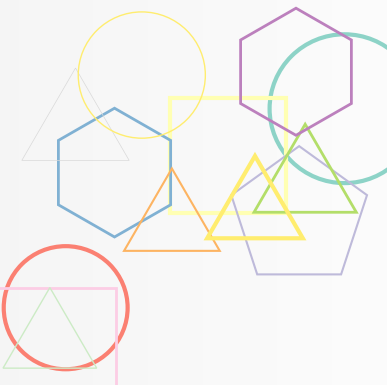[{"shape": "circle", "thickness": 3, "radius": 0.97, "center": [0.889, 0.718]}, {"shape": "square", "thickness": 3, "radius": 0.74, "center": [0.589, 0.595]}, {"shape": "pentagon", "thickness": 1.5, "radius": 0.92, "center": [0.772, 0.436]}, {"shape": "circle", "thickness": 3, "radius": 0.8, "center": [0.169, 0.201]}, {"shape": "hexagon", "thickness": 2, "radius": 0.84, "center": [0.296, 0.552]}, {"shape": "triangle", "thickness": 1.5, "radius": 0.71, "center": [0.444, 0.42]}, {"shape": "triangle", "thickness": 2, "radius": 0.76, "center": [0.788, 0.525]}, {"shape": "square", "thickness": 2, "radius": 0.76, "center": [0.147, 0.101]}, {"shape": "triangle", "thickness": 0.5, "radius": 0.8, "center": [0.195, 0.663]}, {"shape": "hexagon", "thickness": 2, "radius": 0.83, "center": [0.764, 0.814]}, {"shape": "triangle", "thickness": 1, "radius": 0.7, "center": [0.129, 0.114]}, {"shape": "circle", "thickness": 1, "radius": 0.82, "center": [0.366, 0.805]}, {"shape": "triangle", "thickness": 3, "radius": 0.71, "center": [0.658, 0.452]}]